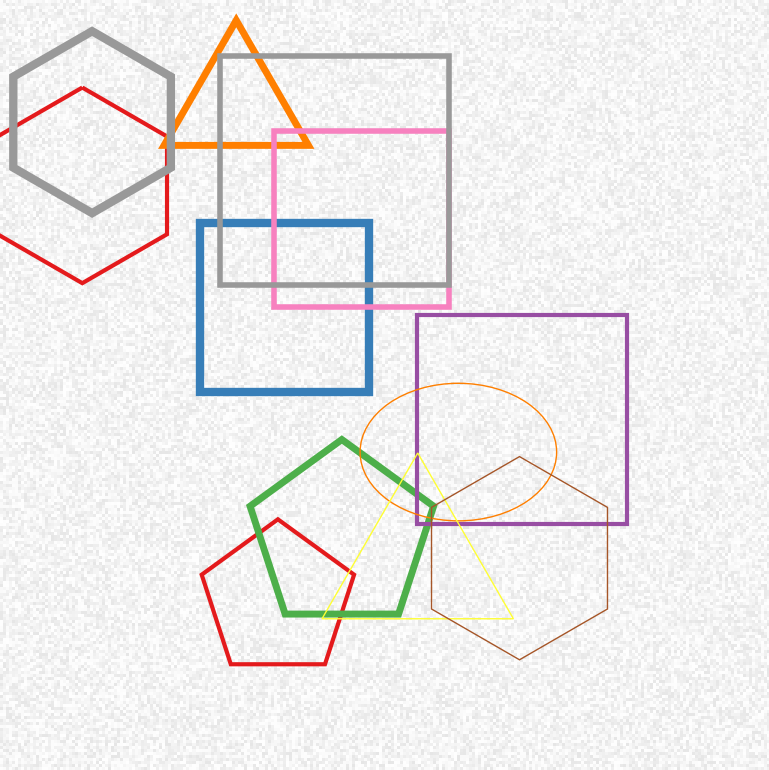[{"shape": "pentagon", "thickness": 1.5, "radius": 0.52, "center": [0.361, 0.222]}, {"shape": "hexagon", "thickness": 1.5, "radius": 0.64, "center": [0.107, 0.759]}, {"shape": "square", "thickness": 3, "radius": 0.55, "center": [0.37, 0.601]}, {"shape": "pentagon", "thickness": 2.5, "radius": 0.63, "center": [0.444, 0.304]}, {"shape": "square", "thickness": 1.5, "radius": 0.68, "center": [0.678, 0.456]}, {"shape": "oval", "thickness": 0.5, "radius": 0.64, "center": [0.595, 0.413]}, {"shape": "triangle", "thickness": 2.5, "radius": 0.54, "center": [0.307, 0.865]}, {"shape": "triangle", "thickness": 0.5, "radius": 0.72, "center": [0.542, 0.268]}, {"shape": "hexagon", "thickness": 0.5, "radius": 0.66, "center": [0.675, 0.275]}, {"shape": "square", "thickness": 2, "radius": 0.57, "center": [0.469, 0.715]}, {"shape": "square", "thickness": 2, "radius": 0.74, "center": [0.434, 0.779]}, {"shape": "hexagon", "thickness": 3, "radius": 0.59, "center": [0.12, 0.841]}]